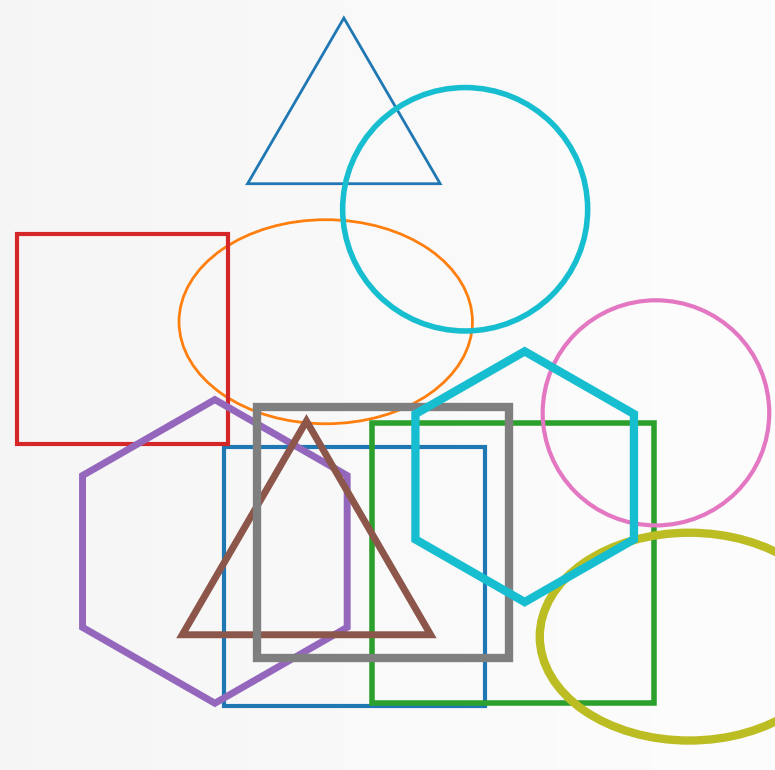[{"shape": "triangle", "thickness": 1, "radius": 0.72, "center": [0.444, 0.833]}, {"shape": "square", "thickness": 1.5, "radius": 0.84, "center": [0.458, 0.252]}, {"shape": "oval", "thickness": 1, "radius": 0.95, "center": [0.42, 0.582]}, {"shape": "square", "thickness": 2, "radius": 0.91, "center": [0.662, 0.269]}, {"shape": "square", "thickness": 1.5, "radius": 0.68, "center": [0.158, 0.56]}, {"shape": "hexagon", "thickness": 2.5, "radius": 0.99, "center": [0.277, 0.284]}, {"shape": "triangle", "thickness": 2.5, "radius": 0.93, "center": [0.395, 0.268]}, {"shape": "circle", "thickness": 1.5, "radius": 0.73, "center": [0.846, 0.464]}, {"shape": "square", "thickness": 3, "radius": 0.82, "center": [0.494, 0.309]}, {"shape": "oval", "thickness": 3, "radius": 0.96, "center": [0.889, 0.173]}, {"shape": "hexagon", "thickness": 3, "radius": 0.81, "center": [0.677, 0.381]}, {"shape": "circle", "thickness": 2, "radius": 0.79, "center": [0.6, 0.728]}]